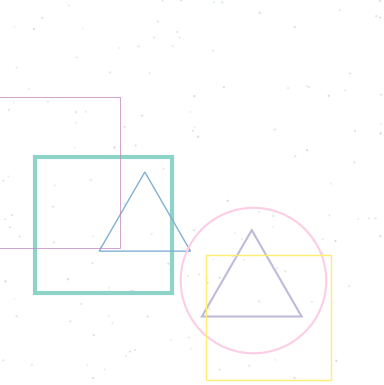[{"shape": "square", "thickness": 3, "radius": 0.89, "center": [0.27, 0.415]}, {"shape": "triangle", "thickness": 1.5, "radius": 0.75, "center": [0.654, 0.253]}, {"shape": "triangle", "thickness": 1, "radius": 0.69, "center": [0.376, 0.416]}, {"shape": "circle", "thickness": 1.5, "radius": 0.94, "center": [0.658, 0.271]}, {"shape": "square", "thickness": 0.5, "radius": 0.98, "center": [0.116, 0.551]}, {"shape": "square", "thickness": 1, "radius": 0.81, "center": [0.697, 0.175]}]